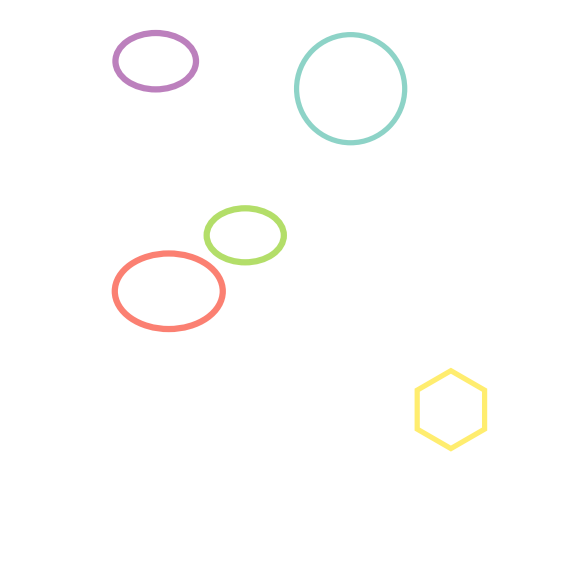[{"shape": "circle", "thickness": 2.5, "radius": 0.47, "center": [0.607, 0.846]}, {"shape": "oval", "thickness": 3, "radius": 0.47, "center": [0.292, 0.495]}, {"shape": "oval", "thickness": 3, "radius": 0.33, "center": [0.425, 0.592]}, {"shape": "oval", "thickness": 3, "radius": 0.35, "center": [0.27, 0.893]}, {"shape": "hexagon", "thickness": 2.5, "radius": 0.34, "center": [0.781, 0.29]}]